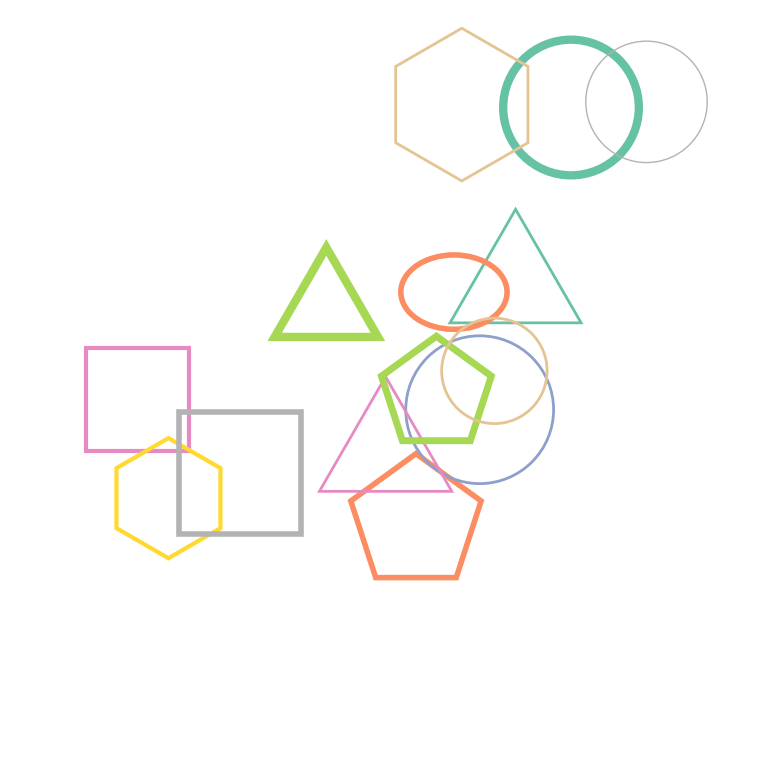[{"shape": "circle", "thickness": 3, "radius": 0.44, "center": [0.742, 0.86]}, {"shape": "triangle", "thickness": 1, "radius": 0.49, "center": [0.67, 0.63]}, {"shape": "pentagon", "thickness": 2, "radius": 0.44, "center": [0.54, 0.322]}, {"shape": "oval", "thickness": 2, "radius": 0.34, "center": [0.59, 0.621]}, {"shape": "circle", "thickness": 1, "radius": 0.48, "center": [0.623, 0.468]}, {"shape": "triangle", "thickness": 1, "radius": 0.5, "center": [0.501, 0.412]}, {"shape": "square", "thickness": 1.5, "radius": 0.33, "center": [0.179, 0.481]}, {"shape": "triangle", "thickness": 3, "radius": 0.39, "center": [0.424, 0.601]}, {"shape": "pentagon", "thickness": 2.5, "radius": 0.38, "center": [0.567, 0.488]}, {"shape": "hexagon", "thickness": 1.5, "radius": 0.39, "center": [0.219, 0.353]}, {"shape": "hexagon", "thickness": 1, "radius": 0.5, "center": [0.6, 0.864]}, {"shape": "circle", "thickness": 1, "radius": 0.34, "center": [0.642, 0.518]}, {"shape": "circle", "thickness": 0.5, "radius": 0.39, "center": [0.84, 0.868]}, {"shape": "square", "thickness": 2, "radius": 0.4, "center": [0.312, 0.385]}]